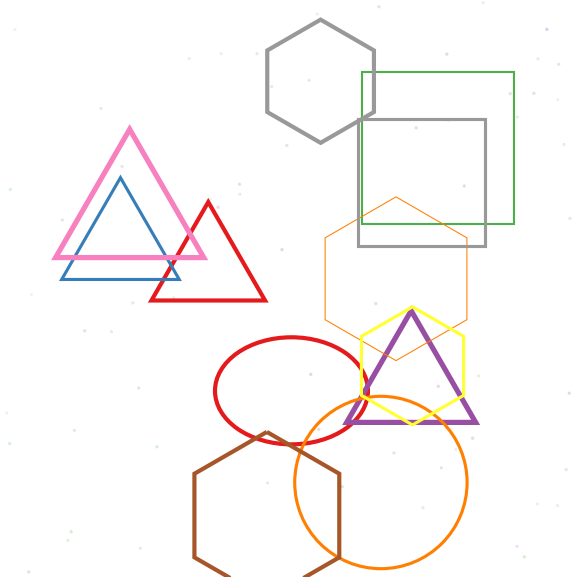[{"shape": "oval", "thickness": 2, "radius": 0.66, "center": [0.505, 0.322]}, {"shape": "triangle", "thickness": 2, "radius": 0.57, "center": [0.361, 0.536]}, {"shape": "triangle", "thickness": 1.5, "radius": 0.59, "center": [0.209, 0.574]}, {"shape": "square", "thickness": 1, "radius": 0.66, "center": [0.759, 0.743]}, {"shape": "triangle", "thickness": 2.5, "radius": 0.64, "center": [0.712, 0.332]}, {"shape": "circle", "thickness": 1.5, "radius": 0.75, "center": [0.66, 0.164]}, {"shape": "hexagon", "thickness": 0.5, "radius": 0.71, "center": [0.686, 0.516]}, {"shape": "hexagon", "thickness": 1.5, "radius": 0.51, "center": [0.714, 0.366]}, {"shape": "hexagon", "thickness": 2, "radius": 0.72, "center": [0.462, 0.106]}, {"shape": "triangle", "thickness": 2.5, "radius": 0.74, "center": [0.225, 0.627]}, {"shape": "square", "thickness": 1.5, "radius": 0.55, "center": [0.73, 0.683]}, {"shape": "hexagon", "thickness": 2, "radius": 0.53, "center": [0.555, 0.858]}]